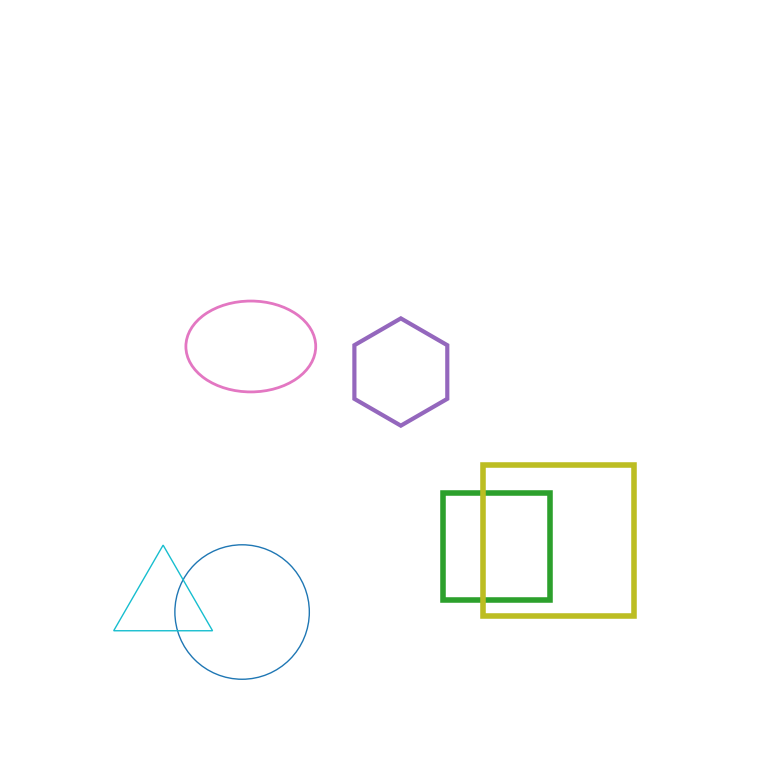[{"shape": "circle", "thickness": 0.5, "radius": 0.44, "center": [0.314, 0.205]}, {"shape": "square", "thickness": 2, "radius": 0.35, "center": [0.645, 0.29]}, {"shape": "hexagon", "thickness": 1.5, "radius": 0.35, "center": [0.521, 0.517]}, {"shape": "oval", "thickness": 1, "radius": 0.42, "center": [0.326, 0.55]}, {"shape": "square", "thickness": 2, "radius": 0.49, "center": [0.725, 0.298]}, {"shape": "triangle", "thickness": 0.5, "radius": 0.37, "center": [0.212, 0.218]}]